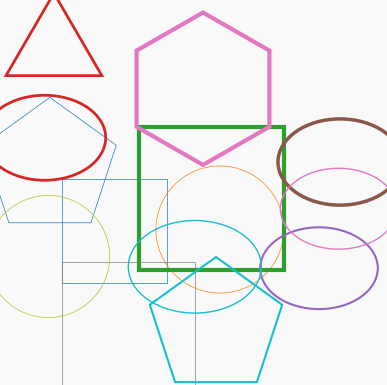[{"shape": "square", "thickness": 0.5, "radius": 0.68, "center": [0.295, 0.401]}, {"shape": "pentagon", "thickness": 0.5, "radius": 0.9, "center": [0.129, 0.567]}, {"shape": "circle", "thickness": 0.5, "radius": 0.83, "center": [0.567, 0.404]}, {"shape": "square", "thickness": 3, "radius": 0.93, "center": [0.546, 0.485]}, {"shape": "oval", "thickness": 2, "radius": 0.79, "center": [0.115, 0.642]}, {"shape": "triangle", "thickness": 2, "radius": 0.71, "center": [0.139, 0.875]}, {"shape": "oval", "thickness": 1.5, "radius": 0.76, "center": [0.823, 0.303]}, {"shape": "oval", "thickness": 2.5, "radius": 0.8, "center": [0.877, 0.579]}, {"shape": "oval", "thickness": 1, "radius": 0.75, "center": [0.874, 0.458]}, {"shape": "hexagon", "thickness": 3, "radius": 0.99, "center": [0.524, 0.77]}, {"shape": "square", "thickness": 0.5, "radius": 0.86, "center": [0.331, 0.149]}, {"shape": "circle", "thickness": 0.5, "radius": 0.79, "center": [0.124, 0.334]}, {"shape": "oval", "thickness": 1, "radius": 0.86, "center": [0.503, 0.307]}, {"shape": "pentagon", "thickness": 1.5, "radius": 0.9, "center": [0.557, 0.153]}]